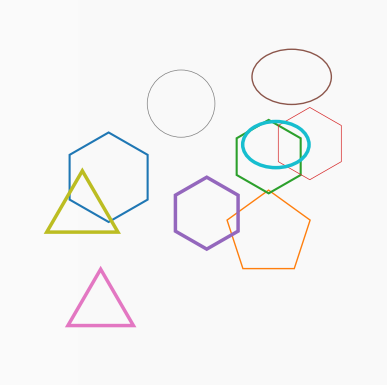[{"shape": "hexagon", "thickness": 1.5, "radius": 0.58, "center": [0.28, 0.54]}, {"shape": "pentagon", "thickness": 1, "radius": 0.56, "center": [0.693, 0.393]}, {"shape": "hexagon", "thickness": 1.5, "radius": 0.48, "center": [0.693, 0.593]}, {"shape": "hexagon", "thickness": 0.5, "radius": 0.47, "center": [0.799, 0.627]}, {"shape": "hexagon", "thickness": 2.5, "radius": 0.47, "center": [0.534, 0.446]}, {"shape": "oval", "thickness": 1, "radius": 0.51, "center": [0.753, 0.8]}, {"shape": "triangle", "thickness": 2.5, "radius": 0.49, "center": [0.26, 0.203]}, {"shape": "circle", "thickness": 0.5, "radius": 0.44, "center": [0.467, 0.731]}, {"shape": "triangle", "thickness": 2.5, "radius": 0.53, "center": [0.212, 0.45]}, {"shape": "oval", "thickness": 2.5, "radius": 0.43, "center": [0.712, 0.624]}]